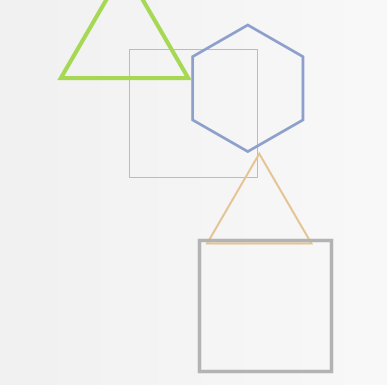[{"shape": "square", "thickness": 0.5, "radius": 0.83, "center": [0.497, 0.706]}, {"shape": "hexagon", "thickness": 2, "radius": 0.82, "center": [0.639, 0.771]}, {"shape": "triangle", "thickness": 3, "radius": 0.95, "center": [0.321, 0.892]}, {"shape": "triangle", "thickness": 1.5, "radius": 0.78, "center": [0.669, 0.445]}, {"shape": "square", "thickness": 2.5, "radius": 0.85, "center": [0.684, 0.206]}]